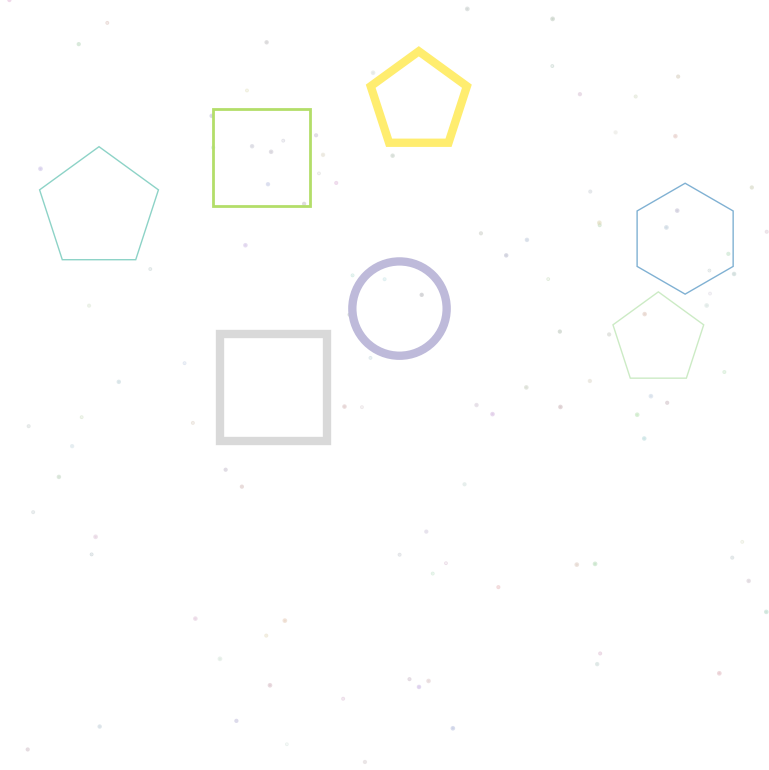[{"shape": "pentagon", "thickness": 0.5, "radius": 0.41, "center": [0.129, 0.728]}, {"shape": "circle", "thickness": 3, "radius": 0.31, "center": [0.519, 0.599]}, {"shape": "hexagon", "thickness": 0.5, "radius": 0.36, "center": [0.89, 0.69]}, {"shape": "square", "thickness": 1, "radius": 0.32, "center": [0.339, 0.795]}, {"shape": "square", "thickness": 3, "radius": 0.35, "center": [0.355, 0.497]}, {"shape": "pentagon", "thickness": 0.5, "radius": 0.31, "center": [0.855, 0.559]}, {"shape": "pentagon", "thickness": 3, "radius": 0.33, "center": [0.544, 0.868]}]